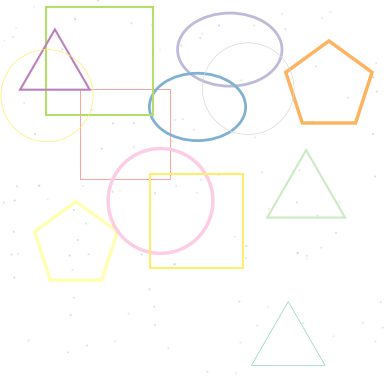[{"shape": "triangle", "thickness": 0.5, "radius": 0.55, "center": [0.749, 0.106]}, {"shape": "pentagon", "thickness": 2.5, "radius": 0.57, "center": [0.197, 0.363]}, {"shape": "oval", "thickness": 2, "radius": 0.68, "center": [0.597, 0.871]}, {"shape": "square", "thickness": 0.5, "radius": 0.59, "center": [0.325, 0.653]}, {"shape": "oval", "thickness": 2, "radius": 0.63, "center": [0.513, 0.722]}, {"shape": "pentagon", "thickness": 2.5, "radius": 0.59, "center": [0.854, 0.776]}, {"shape": "square", "thickness": 1.5, "radius": 0.7, "center": [0.259, 0.842]}, {"shape": "circle", "thickness": 2.5, "radius": 0.68, "center": [0.417, 0.478]}, {"shape": "circle", "thickness": 0.5, "radius": 0.6, "center": [0.645, 0.77]}, {"shape": "triangle", "thickness": 1.5, "radius": 0.52, "center": [0.143, 0.819]}, {"shape": "triangle", "thickness": 1.5, "radius": 0.58, "center": [0.795, 0.493]}, {"shape": "square", "thickness": 1.5, "radius": 0.61, "center": [0.511, 0.426]}, {"shape": "circle", "thickness": 0.5, "radius": 0.6, "center": [0.122, 0.752]}]